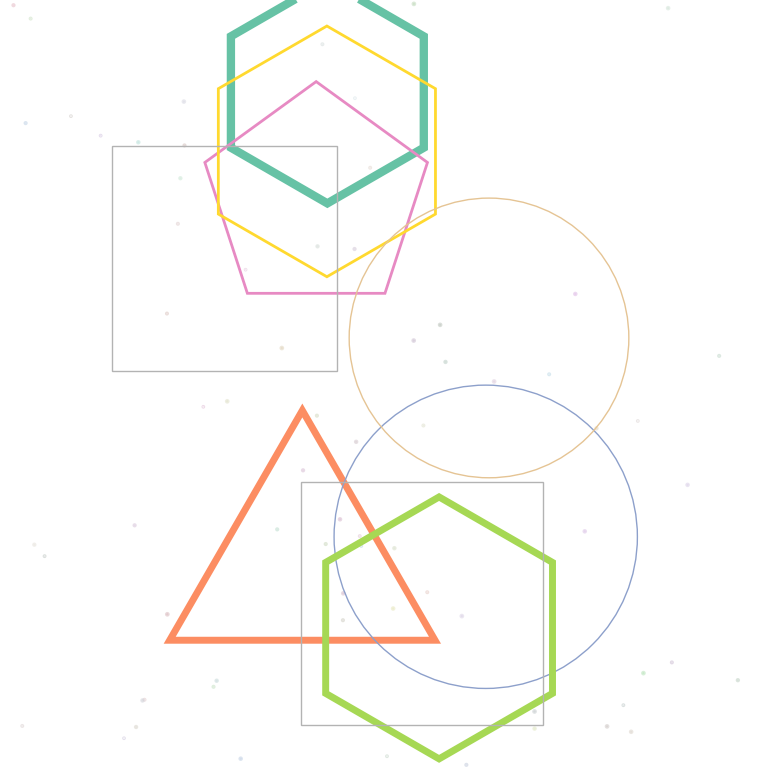[{"shape": "hexagon", "thickness": 3, "radius": 0.72, "center": [0.425, 0.881]}, {"shape": "triangle", "thickness": 2.5, "radius": 0.99, "center": [0.393, 0.268]}, {"shape": "circle", "thickness": 0.5, "radius": 0.98, "center": [0.631, 0.303]}, {"shape": "pentagon", "thickness": 1, "radius": 0.76, "center": [0.411, 0.742]}, {"shape": "hexagon", "thickness": 2.5, "radius": 0.85, "center": [0.57, 0.185]}, {"shape": "hexagon", "thickness": 1, "radius": 0.81, "center": [0.425, 0.803]}, {"shape": "circle", "thickness": 0.5, "radius": 0.91, "center": [0.635, 0.561]}, {"shape": "square", "thickness": 0.5, "radius": 0.79, "center": [0.548, 0.216]}, {"shape": "square", "thickness": 0.5, "radius": 0.73, "center": [0.292, 0.664]}]